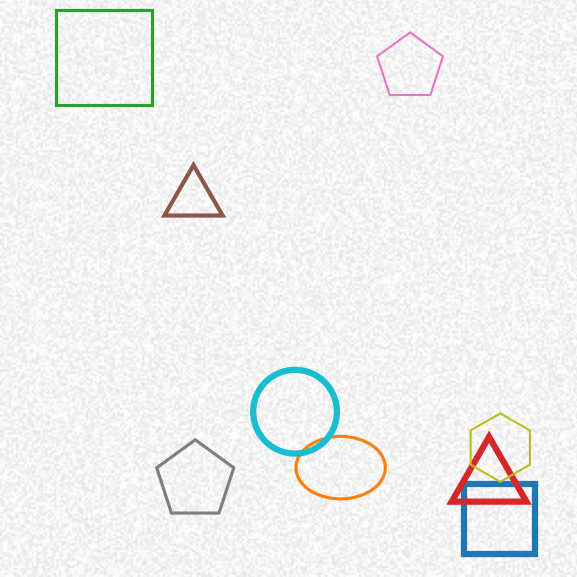[{"shape": "square", "thickness": 3, "radius": 0.31, "center": [0.866, 0.1]}, {"shape": "oval", "thickness": 1.5, "radius": 0.39, "center": [0.59, 0.189]}, {"shape": "square", "thickness": 1.5, "radius": 0.41, "center": [0.18, 0.899]}, {"shape": "triangle", "thickness": 3, "radius": 0.37, "center": [0.847, 0.168]}, {"shape": "triangle", "thickness": 2, "radius": 0.29, "center": [0.335, 0.655]}, {"shape": "pentagon", "thickness": 1, "radius": 0.3, "center": [0.71, 0.883]}, {"shape": "pentagon", "thickness": 1.5, "radius": 0.35, "center": [0.338, 0.167]}, {"shape": "hexagon", "thickness": 1, "radius": 0.3, "center": [0.866, 0.224]}, {"shape": "circle", "thickness": 3, "radius": 0.36, "center": [0.511, 0.286]}]